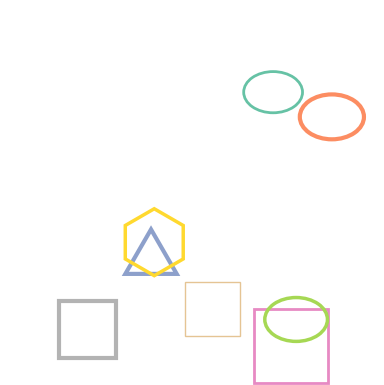[{"shape": "oval", "thickness": 2, "radius": 0.38, "center": [0.709, 0.761]}, {"shape": "oval", "thickness": 3, "radius": 0.42, "center": [0.862, 0.696]}, {"shape": "triangle", "thickness": 3, "radius": 0.39, "center": [0.392, 0.327]}, {"shape": "square", "thickness": 2, "radius": 0.48, "center": [0.756, 0.102]}, {"shape": "oval", "thickness": 2.5, "radius": 0.41, "center": [0.769, 0.17]}, {"shape": "hexagon", "thickness": 2.5, "radius": 0.43, "center": [0.401, 0.371]}, {"shape": "square", "thickness": 1, "radius": 0.35, "center": [0.551, 0.198]}, {"shape": "square", "thickness": 3, "radius": 0.37, "center": [0.227, 0.144]}]